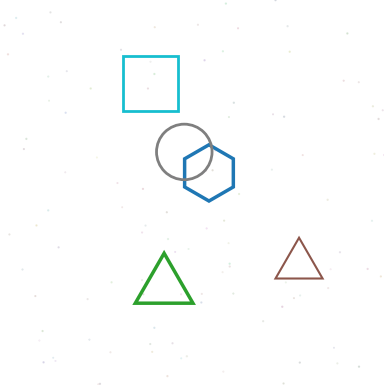[{"shape": "hexagon", "thickness": 2.5, "radius": 0.37, "center": [0.543, 0.551]}, {"shape": "triangle", "thickness": 2.5, "radius": 0.43, "center": [0.426, 0.256]}, {"shape": "triangle", "thickness": 1.5, "radius": 0.35, "center": [0.777, 0.312]}, {"shape": "circle", "thickness": 2, "radius": 0.36, "center": [0.479, 0.605]}, {"shape": "square", "thickness": 2, "radius": 0.36, "center": [0.391, 0.784]}]